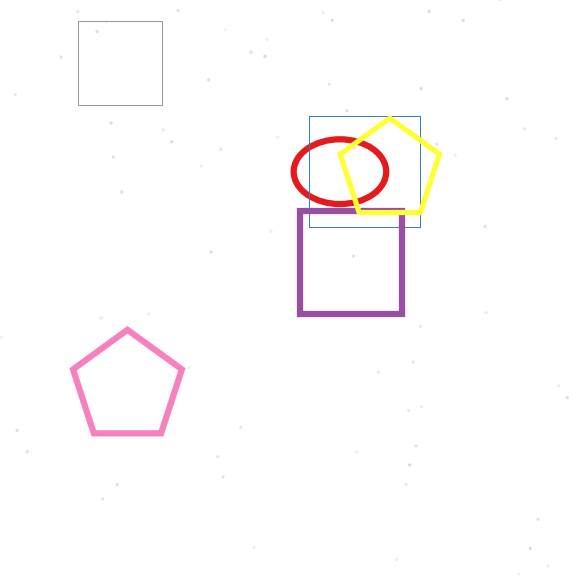[{"shape": "oval", "thickness": 3, "radius": 0.4, "center": [0.589, 0.702]}, {"shape": "square", "thickness": 0.5, "radius": 0.48, "center": [0.632, 0.703]}, {"shape": "square", "thickness": 3, "radius": 0.44, "center": [0.608, 0.545]}, {"shape": "pentagon", "thickness": 2.5, "radius": 0.45, "center": [0.675, 0.704]}, {"shape": "pentagon", "thickness": 3, "radius": 0.5, "center": [0.221, 0.329]}, {"shape": "square", "thickness": 0.5, "radius": 0.36, "center": [0.208, 0.89]}]